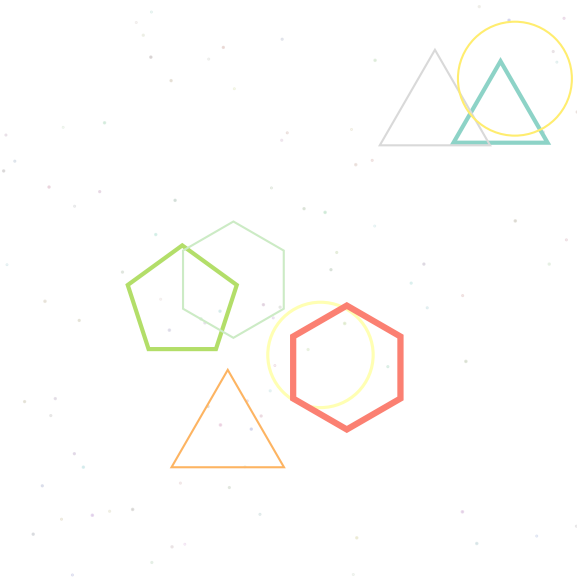[{"shape": "triangle", "thickness": 2, "radius": 0.47, "center": [0.867, 0.799]}, {"shape": "circle", "thickness": 1.5, "radius": 0.46, "center": [0.555, 0.385]}, {"shape": "hexagon", "thickness": 3, "radius": 0.54, "center": [0.601, 0.363]}, {"shape": "triangle", "thickness": 1, "radius": 0.56, "center": [0.394, 0.246]}, {"shape": "pentagon", "thickness": 2, "radius": 0.5, "center": [0.316, 0.475]}, {"shape": "triangle", "thickness": 1, "radius": 0.55, "center": [0.753, 0.803]}, {"shape": "hexagon", "thickness": 1, "radius": 0.5, "center": [0.404, 0.515]}, {"shape": "circle", "thickness": 1, "radius": 0.49, "center": [0.892, 0.863]}]